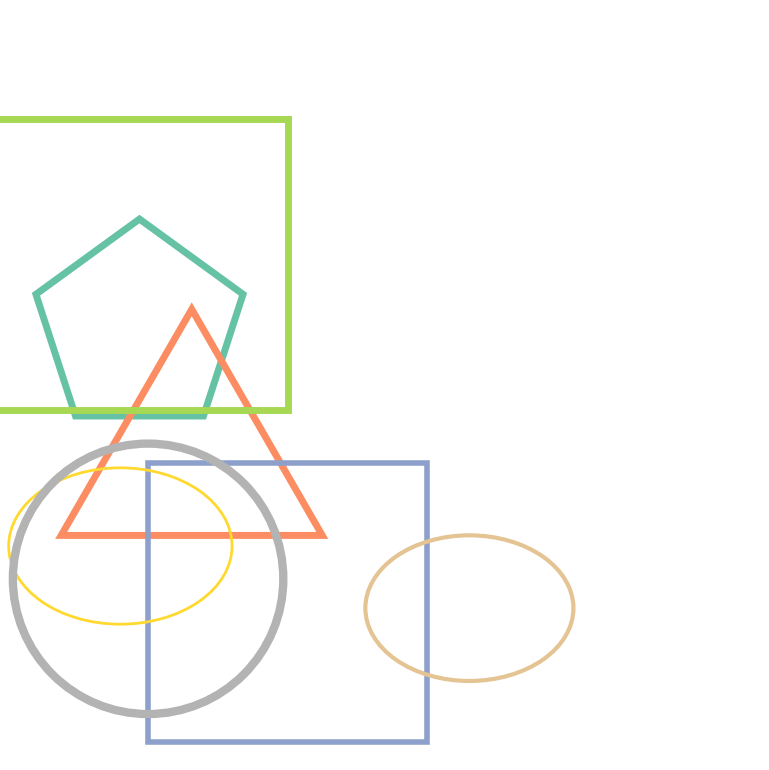[{"shape": "pentagon", "thickness": 2.5, "radius": 0.71, "center": [0.181, 0.574]}, {"shape": "triangle", "thickness": 2.5, "radius": 0.98, "center": [0.249, 0.403]}, {"shape": "square", "thickness": 2, "radius": 0.91, "center": [0.373, 0.218]}, {"shape": "square", "thickness": 2.5, "radius": 0.95, "center": [0.185, 0.657]}, {"shape": "oval", "thickness": 1, "radius": 0.73, "center": [0.156, 0.291]}, {"shape": "oval", "thickness": 1.5, "radius": 0.68, "center": [0.61, 0.21]}, {"shape": "circle", "thickness": 3, "radius": 0.88, "center": [0.192, 0.248]}]